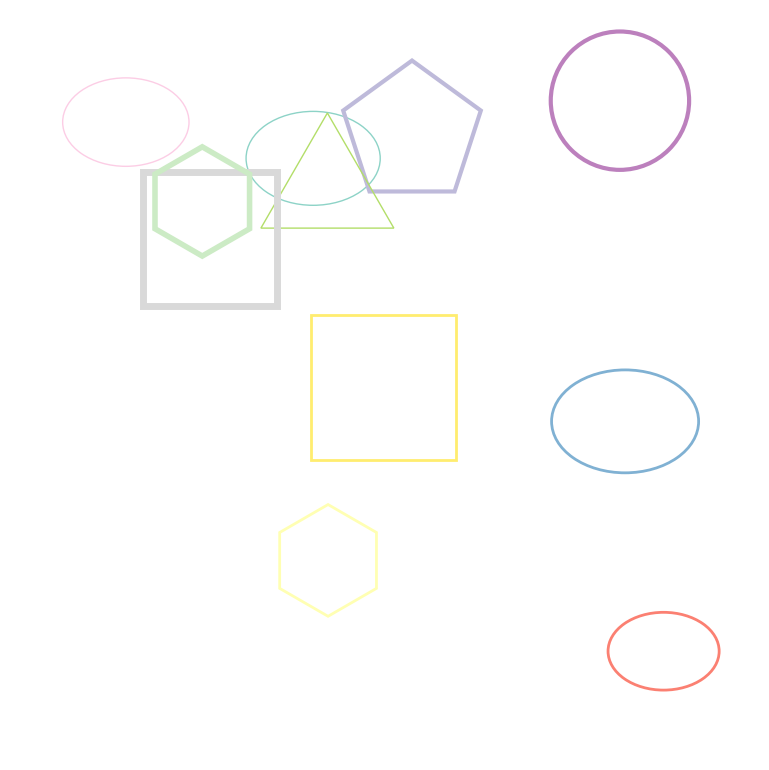[{"shape": "oval", "thickness": 0.5, "radius": 0.44, "center": [0.407, 0.794]}, {"shape": "hexagon", "thickness": 1, "radius": 0.36, "center": [0.426, 0.272]}, {"shape": "pentagon", "thickness": 1.5, "radius": 0.47, "center": [0.535, 0.827]}, {"shape": "oval", "thickness": 1, "radius": 0.36, "center": [0.862, 0.154]}, {"shape": "oval", "thickness": 1, "radius": 0.48, "center": [0.812, 0.453]}, {"shape": "triangle", "thickness": 0.5, "radius": 0.5, "center": [0.425, 0.754]}, {"shape": "oval", "thickness": 0.5, "radius": 0.41, "center": [0.163, 0.841]}, {"shape": "square", "thickness": 2.5, "radius": 0.44, "center": [0.273, 0.69]}, {"shape": "circle", "thickness": 1.5, "radius": 0.45, "center": [0.805, 0.869]}, {"shape": "hexagon", "thickness": 2, "radius": 0.35, "center": [0.263, 0.738]}, {"shape": "square", "thickness": 1, "radius": 0.47, "center": [0.498, 0.497]}]